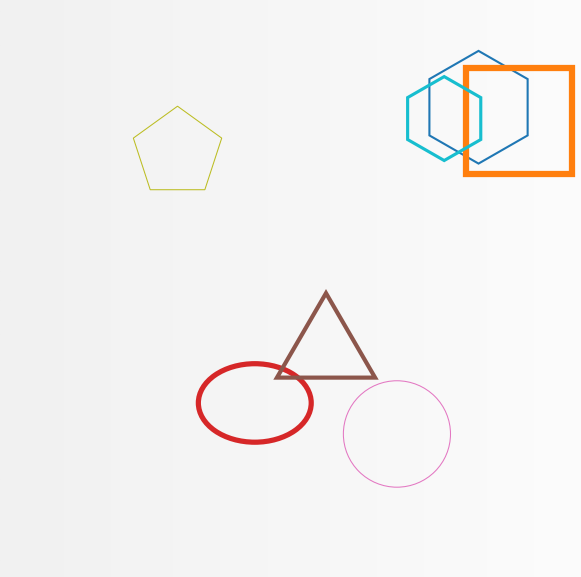[{"shape": "hexagon", "thickness": 1, "radius": 0.49, "center": [0.823, 0.813]}, {"shape": "square", "thickness": 3, "radius": 0.46, "center": [0.893, 0.79]}, {"shape": "oval", "thickness": 2.5, "radius": 0.49, "center": [0.438, 0.301]}, {"shape": "triangle", "thickness": 2, "radius": 0.49, "center": [0.561, 0.394]}, {"shape": "circle", "thickness": 0.5, "radius": 0.46, "center": [0.683, 0.248]}, {"shape": "pentagon", "thickness": 0.5, "radius": 0.4, "center": [0.305, 0.735]}, {"shape": "hexagon", "thickness": 1.5, "radius": 0.36, "center": [0.764, 0.794]}]